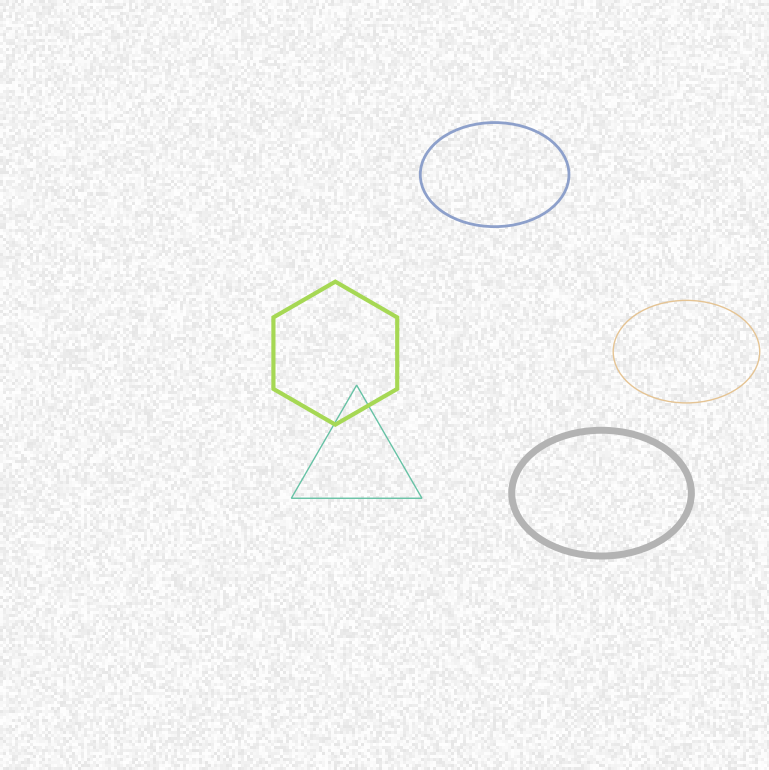[{"shape": "triangle", "thickness": 0.5, "radius": 0.49, "center": [0.463, 0.402]}, {"shape": "oval", "thickness": 1, "radius": 0.48, "center": [0.642, 0.773]}, {"shape": "hexagon", "thickness": 1.5, "radius": 0.46, "center": [0.435, 0.541]}, {"shape": "oval", "thickness": 0.5, "radius": 0.48, "center": [0.892, 0.543]}, {"shape": "oval", "thickness": 2.5, "radius": 0.58, "center": [0.781, 0.36]}]